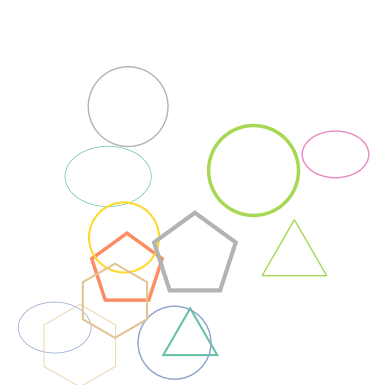[{"shape": "oval", "thickness": 0.5, "radius": 0.56, "center": [0.281, 0.542]}, {"shape": "triangle", "thickness": 1.5, "radius": 0.4, "center": [0.494, 0.118]}, {"shape": "pentagon", "thickness": 2.5, "radius": 0.48, "center": [0.33, 0.298]}, {"shape": "oval", "thickness": 0.5, "radius": 0.47, "center": [0.142, 0.149]}, {"shape": "circle", "thickness": 1, "radius": 0.47, "center": [0.453, 0.11]}, {"shape": "oval", "thickness": 1, "radius": 0.43, "center": [0.871, 0.599]}, {"shape": "triangle", "thickness": 1, "radius": 0.48, "center": [0.765, 0.332]}, {"shape": "circle", "thickness": 2.5, "radius": 0.58, "center": [0.659, 0.557]}, {"shape": "circle", "thickness": 1.5, "radius": 0.46, "center": [0.322, 0.383]}, {"shape": "hexagon", "thickness": 1.5, "radius": 0.48, "center": [0.299, 0.219]}, {"shape": "hexagon", "thickness": 0.5, "radius": 0.54, "center": [0.207, 0.102]}, {"shape": "pentagon", "thickness": 3, "radius": 0.56, "center": [0.506, 0.336]}, {"shape": "circle", "thickness": 1, "radius": 0.52, "center": [0.333, 0.723]}]